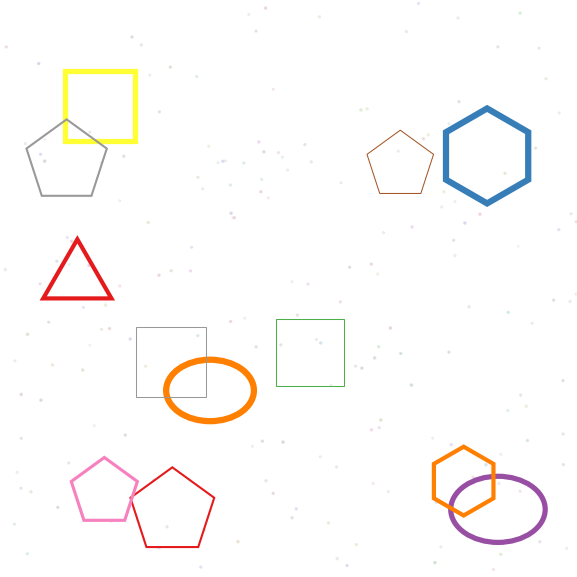[{"shape": "triangle", "thickness": 2, "radius": 0.34, "center": [0.134, 0.517]}, {"shape": "pentagon", "thickness": 1, "radius": 0.38, "center": [0.298, 0.114]}, {"shape": "hexagon", "thickness": 3, "radius": 0.41, "center": [0.843, 0.729]}, {"shape": "square", "thickness": 0.5, "radius": 0.29, "center": [0.537, 0.389]}, {"shape": "oval", "thickness": 2.5, "radius": 0.41, "center": [0.862, 0.117]}, {"shape": "hexagon", "thickness": 2, "radius": 0.3, "center": [0.803, 0.166]}, {"shape": "oval", "thickness": 3, "radius": 0.38, "center": [0.364, 0.323]}, {"shape": "square", "thickness": 2.5, "radius": 0.3, "center": [0.173, 0.816]}, {"shape": "pentagon", "thickness": 0.5, "radius": 0.3, "center": [0.693, 0.713]}, {"shape": "pentagon", "thickness": 1.5, "radius": 0.3, "center": [0.181, 0.147]}, {"shape": "square", "thickness": 0.5, "radius": 0.3, "center": [0.296, 0.372]}, {"shape": "pentagon", "thickness": 1, "radius": 0.37, "center": [0.115, 0.719]}]